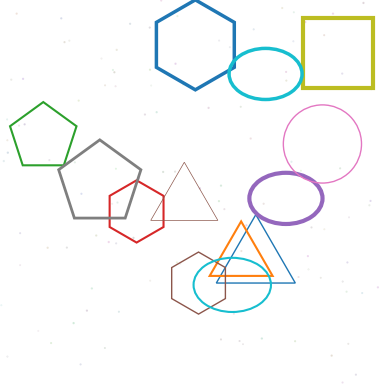[{"shape": "hexagon", "thickness": 2.5, "radius": 0.58, "center": [0.507, 0.884]}, {"shape": "triangle", "thickness": 1, "radius": 0.59, "center": [0.664, 0.324]}, {"shape": "triangle", "thickness": 1.5, "radius": 0.47, "center": [0.626, 0.331]}, {"shape": "pentagon", "thickness": 1.5, "radius": 0.45, "center": [0.112, 0.644]}, {"shape": "hexagon", "thickness": 1.5, "radius": 0.4, "center": [0.355, 0.451]}, {"shape": "oval", "thickness": 3, "radius": 0.48, "center": [0.743, 0.485]}, {"shape": "triangle", "thickness": 0.5, "radius": 0.5, "center": [0.479, 0.478]}, {"shape": "hexagon", "thickness": 1, "radius": 0.4, "center": [0.516, 0.265]}, {"shape": "circle", "thickness": 1, "radius": 0.51, "center": [0.837, 0.626]}, {"shape": "pentagon", "thickness": 2, "radius": 0.56, "center": [0.259, 0.524]}, {"shape": "square", "thickness": 3, "radius": 0.45, "center": [0.878, 0.863]}, {"shape": "oval", "thickness": 1.5, "radius": 0.5, "center": [0.603, 0.26]}, {"shape": "oval", "thickness": 2.5, "radius": 0.47, "center": [0.69, 0.808]}]